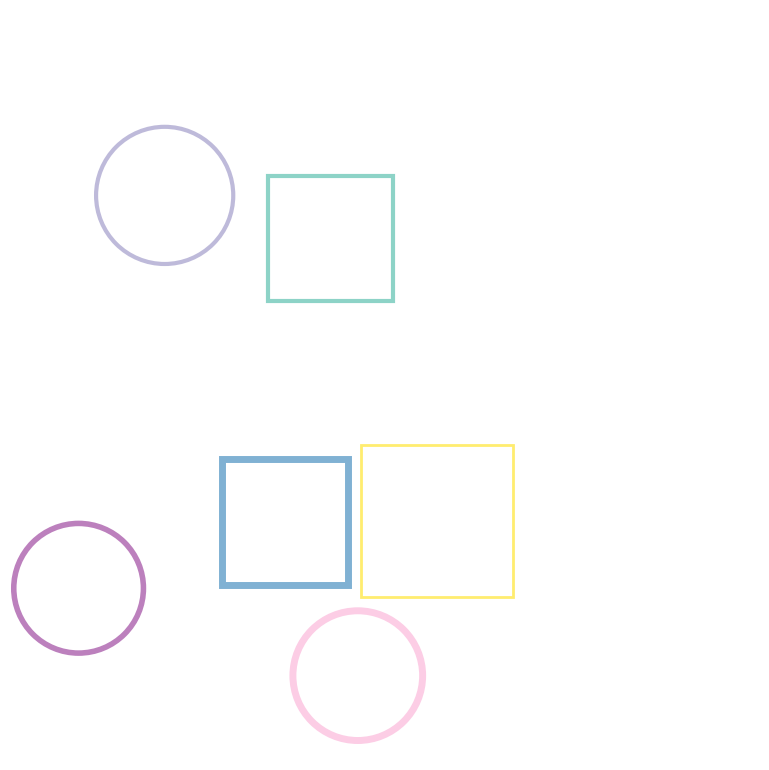[{"shape": "square", "thickness": 1.5, "radius": 0.4, "center": [0.429, 0.69]}, {"shape": "circle", "thickness": 1.5, "radius": 0.45, "center": [0.214, 0.746]}, {"shape": "square", "thickness": 2.5, "radius": 0.41, "center": [0.37, 0.322]}, {"shape": "circle", "thickness": 2.5, "radius": 0.42, "center": [0.465, 0.123]}, {"shape": "circle", "thickness": 2, "radius": 0.42, "center": [0.102, 0.236]}, {"shape": "square", "thickness": 1, "radius": 0.49, "center": [0.567, 0.324]}]